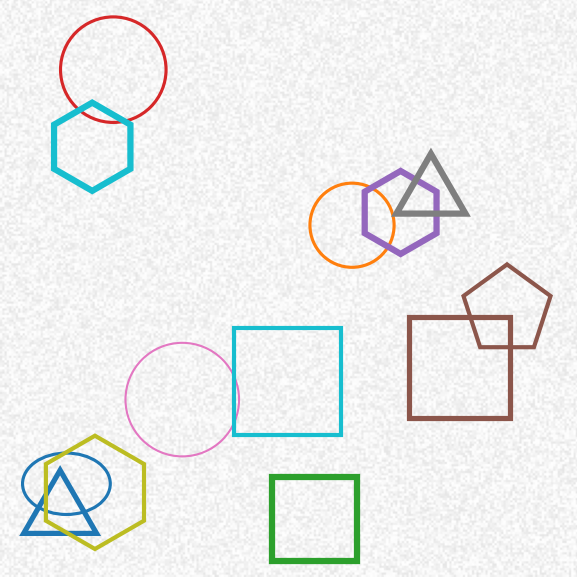[{"shape": "triangle", "thickness": 2.5, "radius": 0.36, "center": [0.104, 0.112]}, {"shape": "oval", "thickness": 1.5, "radius": 0.38, "center": [0.115, 0.161]}, {"shape": "circle", "thickness": 1.5, "radius": 0.36, "center": [0.61, 0.609]}, {"shape": "square", "thickness": 3, "radius": 0.37, "center": [0.545, 0.101]}, {"shape": "circle", "thickness": 1.5, "radius": 0.46, "center": [0.196, 0.878]}, {"shape": "hexagon", "thickness": 3, "radius": 0.36, "center": [0.694, 0.631]}, {"shape": "square", "thickness": 2.5, "radius": 0.44, "center": [0.796, 0.363]}, {"shape": "pentagon", "thickness": 2, "radius": 0.4, "center": [0.878, 0.462]}, {"shape": "circle", "thickness": 1, "radius": 0.49, "center": [0.316, 0.307]}, {"shape": "triangle", "thickness": 3, "radius": 0.35, "center": [0.746, 0.664]}, {"shape": "hexagon", "thickness": 2, "radius": 0.49, "center": [0.164, 0.147]}, {"shape": "hexagon", "thickness": 3, "radius": 0.38, "center": [0.16, 0.745]}, {"shape": "square", "thickness": 2, "radius": 0.47, "center": [0.498, 0.339]}]